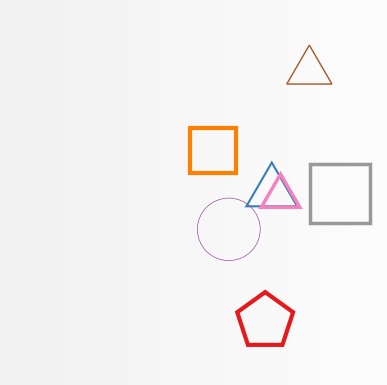[{"shape": "pentagon", "thickness": 3, "radius": 0.38, "center": [0.684, 0.166]}, {"shape": "triangle", "thickness": 1.5, "radius": 0.38, "center": [0.701, 0.502]}, {"shape": "circle", "thickness": 0.5, "radius": 0.41, "center": [0.59, 0.404]}, {"shape": "square", "thickness": 3, "radius": 0.29, "center": [0.55, 0.61]}, {"shape": "triangle", "thickness": 1, "radius": 0.34, "center": [0.798, 0.815]}, {"shape": "triangle", "thickness": 2.5, "radius": 0.29, "center": [0.724, 0.49]}, {"shape": "square", "thickness": 2.5, "radius": 0.38, "center": [0.878, 0.498]}]